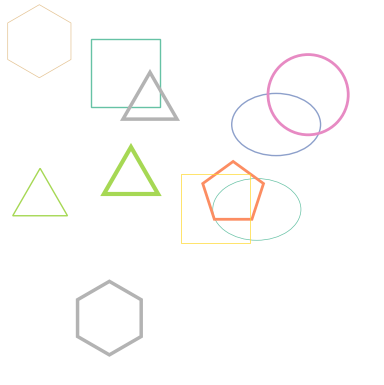[{"shape": "square", "thickness": 1, "radius": 0.44, "center": [0.326, 0.81]}, {"shape": "oval", "thickness": 0.5, "radius": 0.57, "center": [0.667, 0.456]}, {"shape": "pentagon", "thickness": 2, "radius": 0.41, "center": [0.606, 0.498]}, {"shape": "oval", "thickness": 1, "radius": 0.58, "center": [0.717, 0.677]}, {"shape": "circle", "thickness": 2, "radius": 0.52, "center": [0.8, 0.754]}, {"shape": "triangle", "thickness": 3, "radius": 0.41, "center": [0.34, 0.537]}, {"shape": "triangle", "thickness": 1, "radius": 0.41, "center": [0.104, 0.481]}, {"shape": "square", "thickness": 0.5, "radius": 0.45, "center": [0.56, 0.458]}, {"shape": "hexagon", "thickness": 0.5, "radius": 0.47, "center": [0.102, 0.893]}, {"shape": "hexagon", "thickness": 2.5, "radius": 0.48, "center": [0.284, 0.174]}, {"shape": "triangle", "thickness": 2.5, "radius": 0.4, "center": [0.39, 0.731]}]